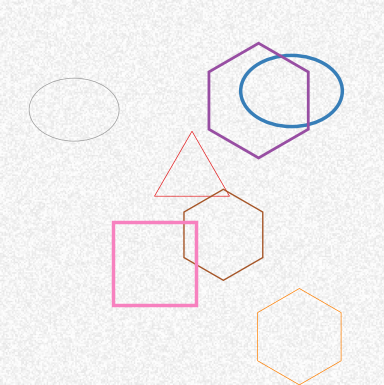[{"shape": "triangle", "thickness": 0.5, "radius": 0.56, "center": [0.499, 0.547]}, {"shape": "oval", "thickness": 2.5, "radius": 0.66, "center": [0.757, 0.764]}, {"shape": "hexagon", "thickness": 2, "radius": 0.74, "center": [0.672, 0.739]}, {"shape": "hexagon", "thickness": 0.5, "radius": 0.63, "center": [0.778, 0.126]}, {"shape": "hexagon", "thickness": 1, "radius": 0.59, "center": [0.58, 0.39]}, {"shape": "square", "thickness": 2.5, "radius": 0.53, "center": [0.401, 0.316]}, {"shape": "oval", "thickness": 0.5, "radius": 0.58, "center": [0.193, 0.715]}]